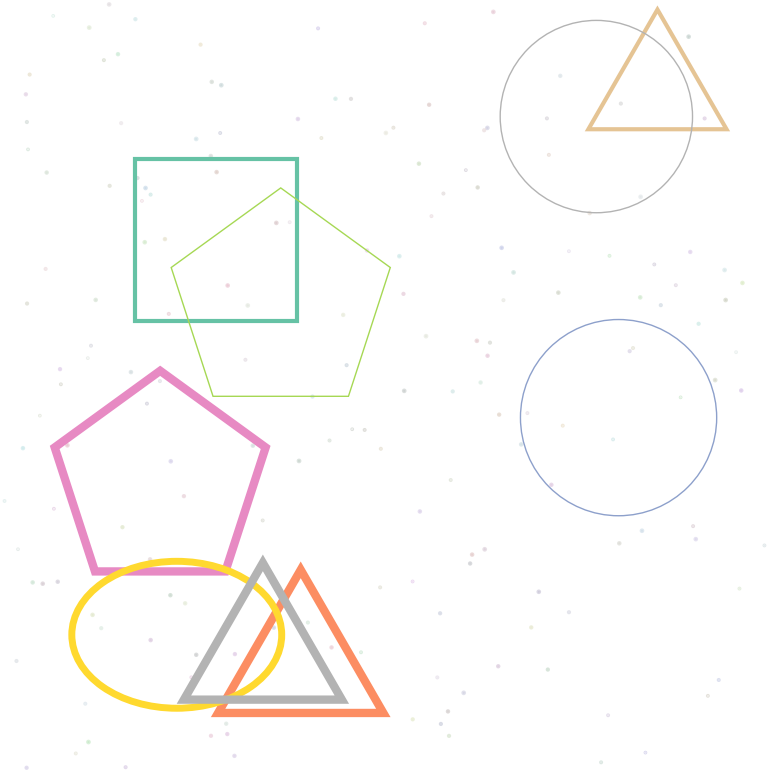[{"shape": "square", "thickness": 1.5, "radius": 0.53, "center": [0.28, 0.688]}, {"shape": "triangle", "thickness": 3, "radius": 0.62, "center": [0.391, 0.136]}, {"shape": "circle", "thickness": 0.5, "radius": 0.64, "center": [0.803, 0.458]}, {"shape": "pentagon", "thickness": 3, "radius": 0.72, "center": [0.208, 0.374]}, {"shape": "pentagon", "thickness": 0.5, "radius": 0.75, "center": [0.365, 0.606]}, {"shape": "oval", "thickness": 2.5, "radius": 0.68, "center": [0.23, 0.176]}, {"shape": "triangle", "thickness": 1.5, "radius": 0.52, "center": [0.854, 0.884]}, {"shape": "triangle", "thickness": 3, "radius": 0.59, "center": [0.341, 0.151]}, {"shape": "circle", "thickness": 0.5, "radius": 0.62, "center": [0.774, 0.849]}]